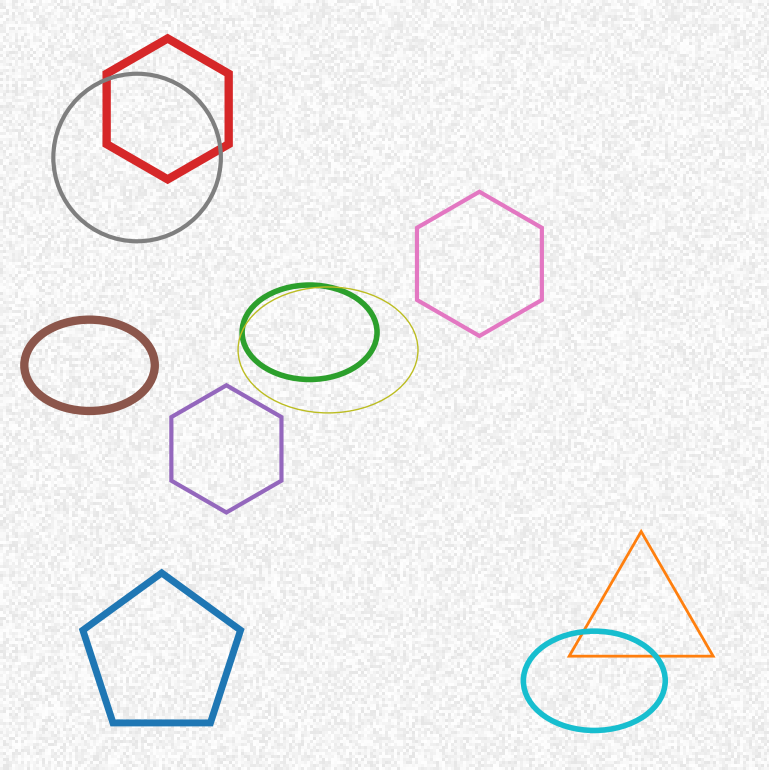[{"shape": "pentagon", "thickness": 2.5, "radius": 0.54, "center": [0.21, 0.148]}, {"shape": "triangle", "thickness": 1, "radius": 0.54, "center": [0.833, 0.202]}, {"shape": "oval", "thickness": 2, "radius": 0.44, "center": [0.402, 0.568]}, {"shape": "hexagon", "thickness": 3, "radius": 0.46, "center": [0.218, 0.859]}, {"shape": "hexagon", "thickness": 1.5, "radius": 0.41, "center": [0.294, 0.417]}, {"shape": "oval", "thickness": 3, "radius": 0.42, "center": [0.116, 0.526]}, {"shape": "hexagon", "thickness": 1.5, "radius": 0.47, "center": [0.623, 0.657]}, {"shape": "circle", "thickness": 1.5, "radius": 0.54, "center": [0.178, 0.795]}, {"shape": "oval", "thickness": 0.5, "radius": 0.58, "center": [0.426, 0.546]}, {"shape": "oval", "thickness": 2, "radius": 0.46, "center": [0.772, 0.116]}]